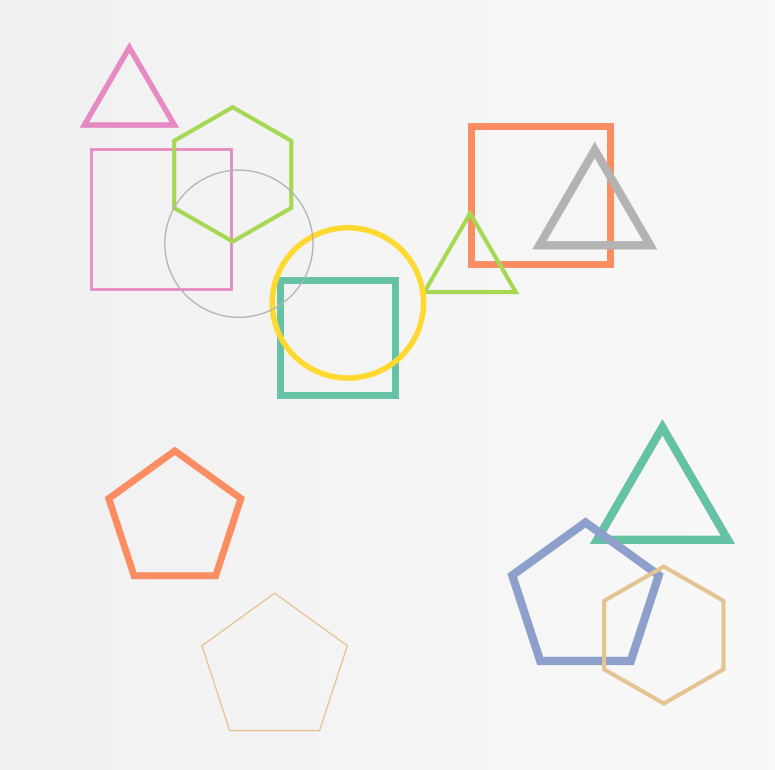[{"shape": "square", "thickness": 2.5, "radius": 0.37, "center": [0.436, 0.561]}, {"shape": "triangle", "thickness": 3, "radius": 0.49, "center": [0.855, 0.348]}, {"shape": "square", "thickness": 2.5, "radius": 0.45, "center": [0.697, 0.747]}, {"shape": "pentagon", "thickness": 2.5, "radius": 0.45, "center": [0.226, 0.325]}, {"shape": "pentagon", "thickness": 3, "radius": 0.5, "center": [0.756, 0.222]}, {"shape": "square", "thickness": 1, "radius": 0.45, "center": [0.207, 0.716]}, {"shape": "triangle", "thickness": 2, "radius": 0.34, "center": [0.167, 0.871]}, {"shape": "hexagon", "thickness": 1.5, "radius": 0.44, "center": [0.3, 0.774]}, {"shape": "triangle", "thickness": 1.5, "radius": 0.34, "center": [0.607, 0.655]}, {"shape": "circle", "thickness": 2, "radius": 0.49, "center": [0.449, 0.607]}, {"shape": "pentagon", "thickness": 0.5, "radius": 0.49, "center": [0.354, 0.131]}, {"shape": "hexagon", "thickness": 1.5, "radius": 0.44, "center": [0.857, 0.175]}, {"shape": "triangle", "thickness": 3, "radius": 0.41, "center": [0.767, 0.723]}, {"shape": "circle", "thickness": 0.5, "radius": 0.48, "center": [0.308, 0.683]}]